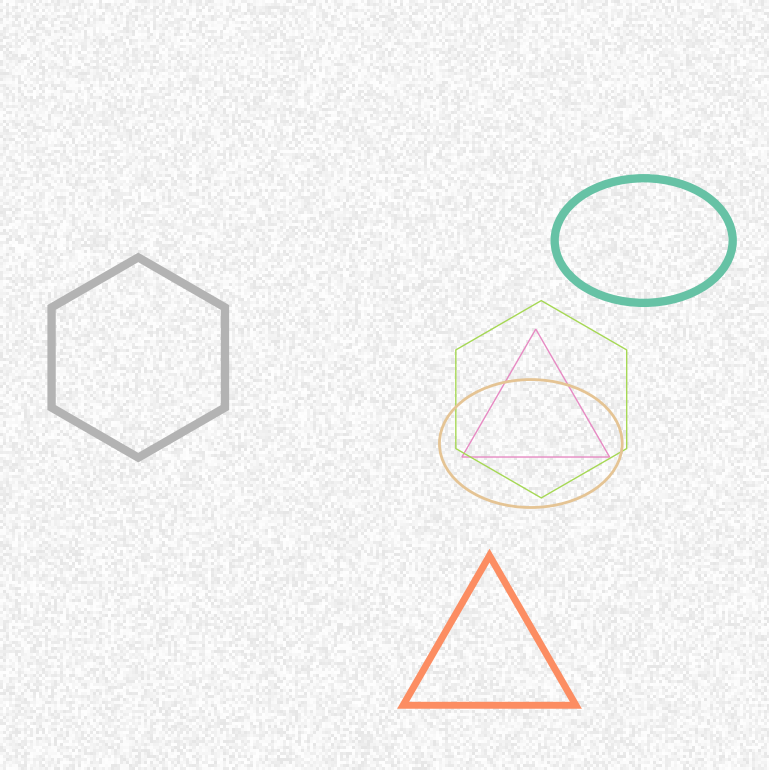[{"shape": "oval", "thickness": 3, "radius": 0.58, "center": [0.836, 0.688]}, {"shape": "triangle", "thickness": 2.5, "radius": 0.65, "center": [0.636, 0.149]}, {"shape": "triangle", "thickness": 0.5, "radius": 0.55, "center": [0.696, 0.462]}, {"shape": "hexagon", "thickness": 0.5, "radius": 0.64, "center": [0.703, 0.481]}, {"shape": "oval", "thickness": 1, "radius": 0.59, "center": [0.689, 0.424]}, {"shape": "hexagon", "thickness": 3, "radius": 0.65, "center": [0.18, 0.536]}]